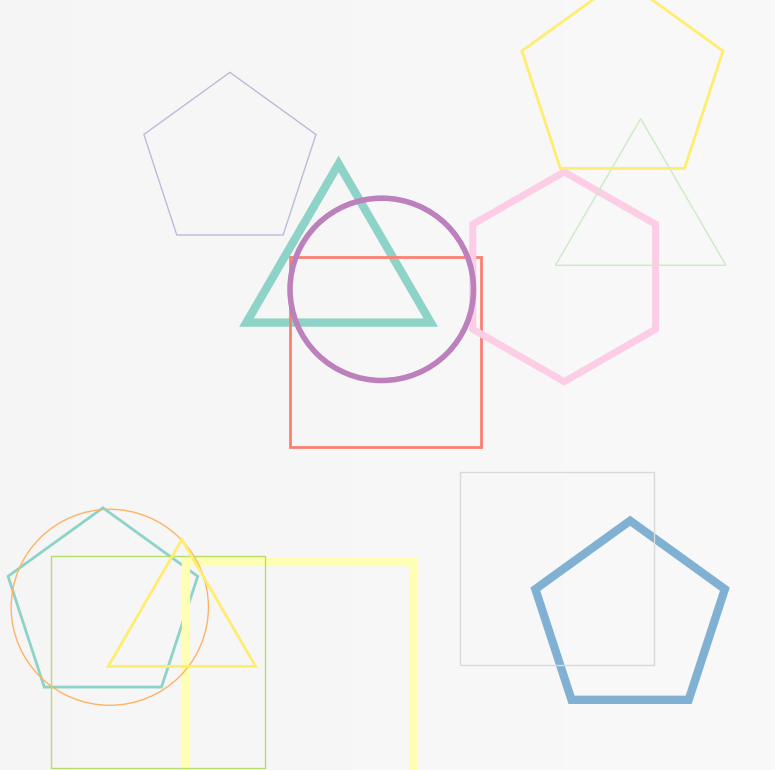[{"shape": "pentagon", "thickness": 1, "radius": 0.64, "center": [0.133, 0.212]}, {"shape": "triangle", "thickness": 3, "radius": 0.69, "center": [0.437, 0.65]}, {"shape": "square", "thickness": 3, "radius": 0.74, "center": [0.387, 0.123]}, {"shape": "pentagon", "thickness": 0.5, "radius": 0.58, "center": [0.297, 0.789]}, {"shape": "square", "thickness": 1, "radius": 0.61, "center": [0.498, 0.543]}, {"shape": "pentagon", "thickness": 3, "radius": 0.64, "center": [0.813, 0.195]}, {"shape": "circle", "thickness": 0.5, "radius": 0.64, "center": [0.142, 0.211]}, {"shape": "square", "thickness": 0.5, "radius": 0.69, "center": [0.203, 0.14]}, {"shape": "hexagon", "thickness": 2.5, "radius": 0.68, "center": [0.728, 0.641]}, {"shape": "square", "thickness": 0.5, "radius": 0.63, "center": [0.719, 0.261]}, {"shape": "circle", "thickness": 2, "radius": 0.59, "center": [0.493, 0.624]}, {"shape": "triangle", "thickness": 0.5, "radius": 0.63, "center": [0.827, 0.719]}, {"shape": "pentagon", "thickness": 1, "radius": 0.68, "center": [0.803, 0.892]}, {"shape": "triangle", "thickness": 1, "radius": 0.55, "center": [0.235, 0.19]}]